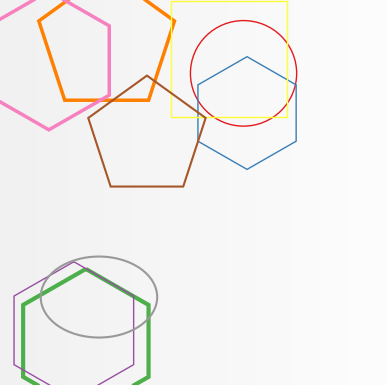[{"shape": "circle", "thickness": 1, "radius": 0.69, "center": [0.629, 0.809]}, {"shape": "hexagon", "thickness": 1, "radius": 0.73, "center": [0.638, 0.706]}, {"shape": "hexagon", "thickness": 3, "radius": 0.93, "center": [0.222, 0.115]}, {"shape": "hexagon", "thickness": 1, "radius": 0.89, "center": [0.191, 0.142]}, {"shape": "pentagon", "thickness": 2.5, "radius": 0.92, "center": [0.275, 0.889]}, {"shape": "square", "thickness": 1, "radius": 0.75, "center": [0.591, 0.846]}, {"shape": "pentagon", "thickness": 1.5, "radius": 0.8, "center": [0.379, 0.644]}, {"shape": "hexagon", "thickness": 2.5, "radius": 0.9, "center": [0.126, 0.843]}, {"shape": "oval", "thickness": 1.5, "radius": 0.75, "center": [0.255, 0.228]}]